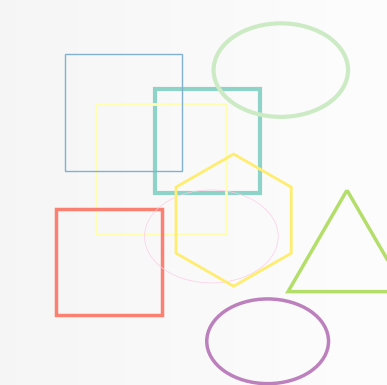[{"shape": "square", "thickness": 3, "radius": 0.68, "center": [0.535, 0.633]}, {"shape": "square", "thickness": 2, "radius": 0.84, "center": [0.416, 0.561]}, {"shape": "square", "thickness": 2.5, "radius": 0.69, "center": [0.281, 0.32]}, {"shape": "square", "thickness": 1, "radius": 0.76, "center": [0.318, 0.708]}, {"shape": "triangle", "thickness": 2.5, "radius": 0.88, "center": [0.895, 0.33]}, {"shape": "oval", "thickness": 0.5, "radius": 0.86, "center": [0.545, 0.386]}, {"shape": "oval", "thickness": 2.5, "radius": 0.79, "center": [0.691, 0.114]}, {"shape": "oval", "thickness": 3, "radius": 0.87, "center": [0.725, 0.818]}, {"shape": "hexagon", "thickness": 2, "radius": 0.86, "center": [0.603, 0.428]}]